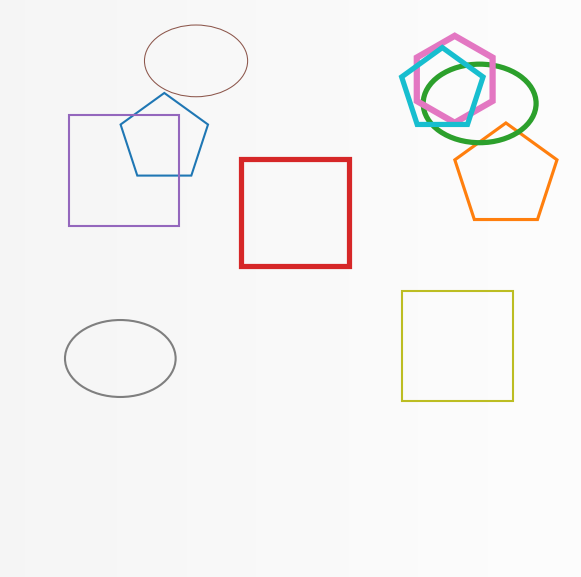[{"shape": "pentagon", "thickness": 1, "radius": 0.4, "center": [0.283, 0.759]}, {"shape": "pentagon", "thickness": 1.5, "radius": 0.46, "center": [0.87, 0.694]}, {"shape": "oval", "thickness": 2.5, "radius": 0.49, "center": [0.825, 0.82]}, {"shape": "square", "thickness": 2.5, "radius": 0.47, "center": [0.508, 0.631]}, {"shape": "square", "thickness": 1, "radius": 0.48, "center": [0.213, 0.704]}, {"shape": "oval", "thickness": 0.5, "radius": 0.44, "center": [0.337, 0.894]}, {"shape": "hexagon", "thickness": 3, "radius": 0.38, "center": [0.782, 0.862]}, {"shape": "oval", "thickness": 1, "radius": 0.48, "center": [0.207, 0.378]}, {"shape": "square", "thickness": 1, "radius": 0.48, "center": [0.787, 0.4]}, {"shape": "pentagon", "thickness": 2.5, "radius": 0.37, "center": [0.761, 0.843]}]